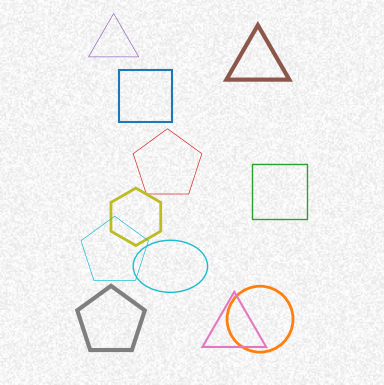[{"shape": "square", "thickness": 1.5, "radius": 0.34, "center": [0.378, 0.751]}, {"shape": "circle", "thickness": 2, "radius": 0.43, "center": [0.675, 0.171]}, {"shape": "square", "thickness": 1, "radius": 0.36, "center": [0.726, 0.503]}, {"shape": "pentagon", "thickness": 0.5, "radius": 0.47, "center": [0.435, 0.572]}, {"shape": "triangle", "thickness": 0.5, "radius": 0.38, "center": [0.295, 0.89]}, {"shape": "triangle", "thickness": 3, "radius": 0.47, "center": [0.67, 0.84]}, {"shape": "triangle", "thickness": 1.5, "radius": 0.48, "center": [0.609, 0.147]}, {"shape": "pentagon", "thickness": 3, "radius": 0.46, "center": [0.288, 0.165]}, {"shape": "hexagon", "thickness": 2, "radius": 0.37, "center": [0.353, 0.437]}, {"shape": "pentagon", "thickness": 0.5, "radius": 0.46, "center": [0.298, 0.346]}, {"shape": "oval", "thickness": 1, "radius": 0.48, "center": [0.443, 0.308]}]